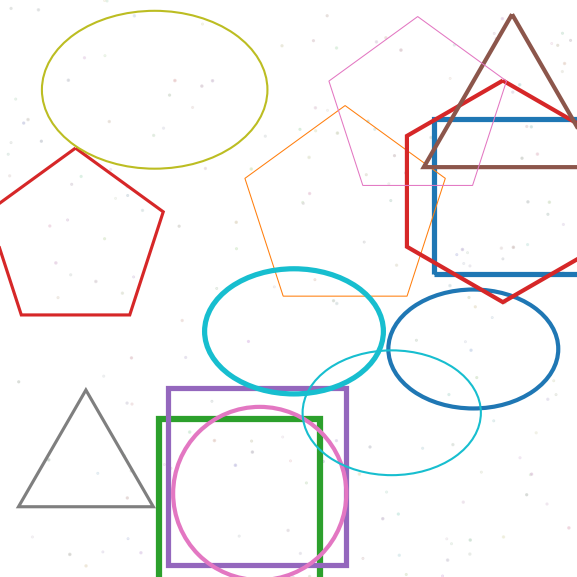[{"shape": "square", "thickness": 2.5, "radius": 0.67, "center": [0.886, 0.659]}, {"shape": "oval", "thickness": 2, "radius": 0.74, "center": [0.82, 0.395]}, {"shape": "pentagon", "thickness": 0.5, "radius": 0.91, "center": [0.598, 0.634]}, {"shape": "square", "thickness": 3, "radius": 0.7, "center": [0.415, 0.133]}, {"shape": "hexagon", "thickness": 2, "radius": 0.96, "center": [0.871, 0.668]}, {"shape": "pentagon", "thickness": 1.5, "radius": 0.8, "center": [0.131, 0.583]}, {"shape": "square", "thickness": 2.5, "radius": 0.77, "center": [0.445, 0.174]}, {"shape": "triangle", "thickness": 2, "radius": 0.88, "center": [0.887, 0.798]}, {"shape": "pentagon", "thickness": 0.5, "radius": 0.81, "center": [0.723, 0.809]}, {"shape": "circle", "thickness": 2, "radius": 0.75, "center": [0.45, 0.145]}, {"shape": "triangle", "thickness": 1.5, "radius": 0.67, "center": [0.149, 0.189]}, {"shape": "oval", "thickness": 1, "radius": 0.98, "center": [0.268, 0.844]}, {"shape": "oval", "thickness": 2.5, "radius": 0.77, "center": [0.509, 0.425]}, {"shape": "oval", "thickness": 1, "radius": 0.77, "center": [0.678, 0.284]}]